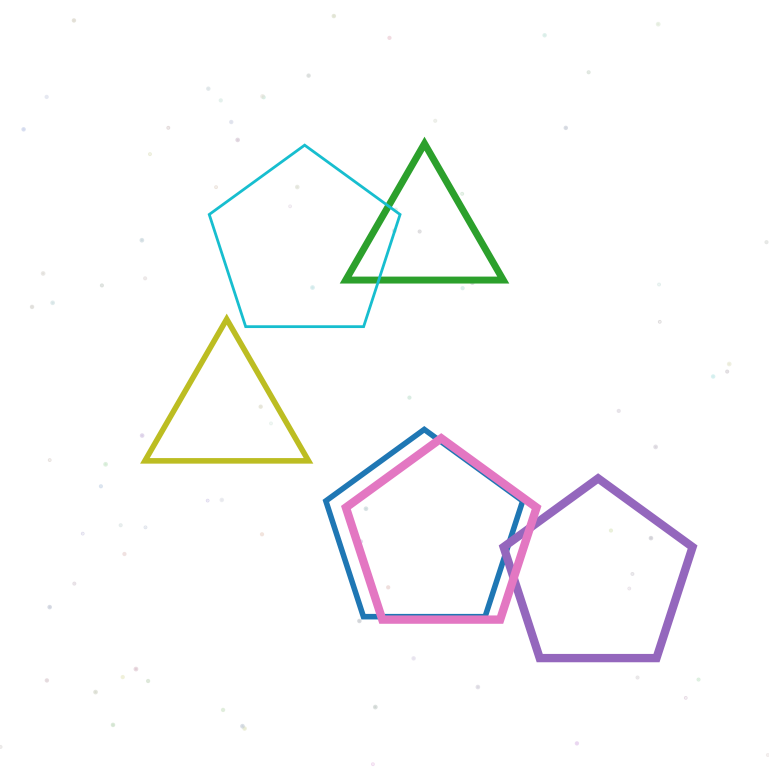[{"shape": "pentagon", "thickness": 2, "radius": 0.67, "center": [0.551, 0.308]}, {"shape": "triangle", "thickness": 2.5, "radius": 0.59, "center": [0.551, 0.695]}, {"shape": "pentagon", "thickness": 3, "radius": 0.65, "center": [0.777, 0.25]}, {"shape": "pentagon", "thickness": 3, "radius": 0.65, "center": [0.573, 0.301]}, {"shape": "triangle", "thickness": 2, "radius": 0.61, "center": [0.294, 0.463]}, {"shape": "pentagon", "thickness": 1, "radius": 0.65, "center": [0.396, 0.681]}]